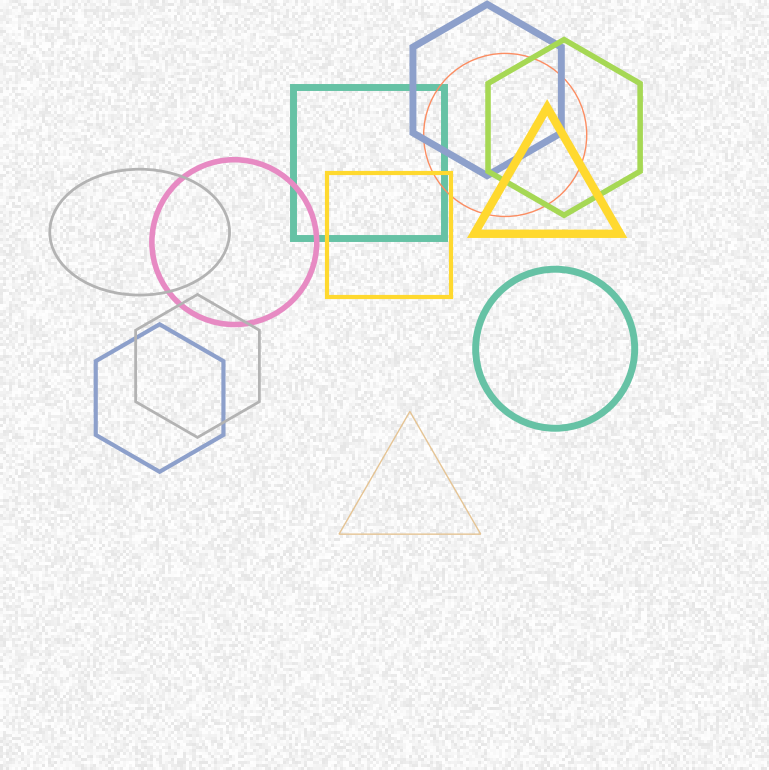[{"shape": "circle", "thickness": 2.5, "radius": 0.52, "center": [0.721, 0.547]}, {"shape": "square", "thickness": 2.5, "radius": 0.49, "center": [0.478, 0.789]}, {"shape": "circle", "thickness": 0.5, "radius": 0.53, "center": [0.656, 0.825]}, {"shape": "hexagon", "thickness": 2.5, "radius": 0.56, "center": [0.633, 0.883]}, {"shape": "hexagon", "thickness": 1.5, "radius": 0.48, "center": [0.207, 0.483]}, {"shape": "circle", "thickness": 2, "radius": 0.54, "center": [0.304, 0.686]}, {"shape": "hexagon", "thickness": 2, "radius": 0.57, "center": [0.733, 0.835]}, {"shape": "square", "thickness": 1.5, "radius": 0.4, "center": [0.505, 0.695]}, {"shape": "triangle", "thickness": 3, "radius": 0.55, "center": [0.711, 0.751]}, {"shape": "triangle", "thickness": 0.5, "radius": 0.53, "center": [0.532, 0.359]}, {"shape": "oval", "thickness": 1, "radius": 0.58, "center": [0.181, 0.699]}, {"shape": "hexagon", "thickness": 1, "radius": 0.46, "center": [0.256, 0.525]}]